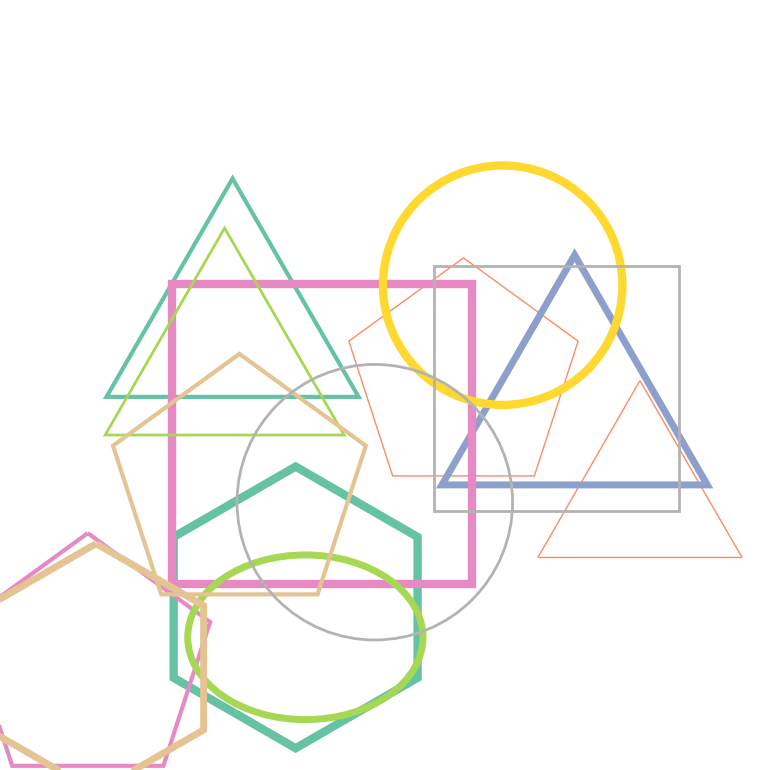[{"shape": "hexagon", "thickness": 3, "radius": 0.91, "center": [0.384, 0.211]}, {"shape": "triangle", "thickness": 1.5, "radius": 0.95, "center": [0.302, 0.579]}, {"shape": "pentagon", "thickness": 0.5, "radius": 0.78, "center": [0.602, 0.509]}, {"shape": "triangle", "thickness": 0.5, "radius": 0.77, "center": [0.831, 0.353]}, {"shape": "triangle", "thickness": 2.5, "radius": 0.99, "center": [0.746, 0.47]}, {"shape": "square", "thickness": 3, "radius": 0.98, "center": [0.418, 0.436]}, {"shape": "pentagon", "thickness": 1.5, "radius": 0.84, "center": [0.114, 0.141]}, {"shape": "oval", "thickness": 2.5, "radius": 0.76, "center": [0.397, 0.172]}, {"shape": "triangle", "thickness": 1, "radius": 0.9, "center": [0.292, 0.525]}, {"shape": "circle", "thickness": 3, "radius": 0.78, "center": [0.653, 0.63]}, {"shape": "hexagon", "thickness": 2.5, "radius": 0.81, "center": [0.125, 0.133]}, {"shape": "pentagon", "thickness": 1.5, "radius": 0.86, "center": [0.311, 0.368]}, {"shape": "square", "thickness": 1, "radius": 0.8, "center": [0.723, 0.495]}, {"shape": "circle", "thickness": 1, "radius": 0.89, "center": [0.487, 0.348]}]